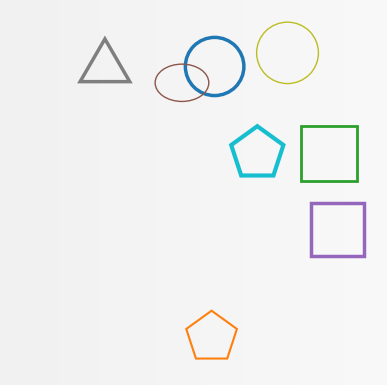[{"shape": "circle", "thickness": 2.5, "radius": 0.38, "center": [0.554, 0.827]}, {"shape": "pentagon", "thickness": 1.5, "radius": 0.34, "center": [0.546, 0.124]}, {"shape": "square", "thickness": 2, "radius": 0.36, "center": [0.849, 0.602]}, {"shape": "square", "thickness": 2.5, "radius": 0.34, "center": [0.871, 0.405]}, {"shape": "oval", "thickness": 1, "radius": 0.35, "center": [0.47, 0.785]}, {"shape": "triangle", "thickness": 2.5, "radius": 0.37, "center": [0.271, 0.825]}, {"shape": "circle", "thickness": 1, "radius": 0.4, "center": [0.742, 0.863]}, {"shape": "pentagon", "thickness": 3, "radius": 0.35, "center": [0.664, 0.601]}]